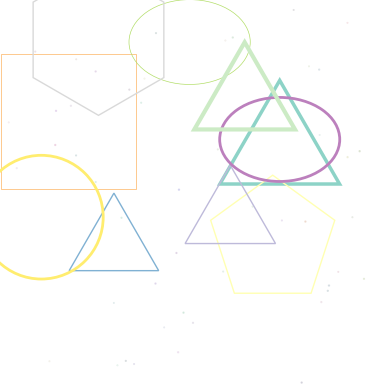[{"shape": "triangle", "thickness": 2.5, "radius": 0.9, "center": [0.727, 0.612]}, {"shape": "pentagon", "thickness": 1, "radius": 0.85, "center": [0.708, 0.375]}, {"shape": "triangle", "thickness": 1, "radius": 0.68, "center": [0.598, 0.435]}, {"shape": "triangle", "thickness": 1, "radius": 0.67, "center": [0.296, 0.364]}, {"shape": "square", "thickness": 0.5, "radius": 0.88, "center": [0.178, 0.685]}, {"shape": "oval", "thickness": 0.5, "radius": 0.79, "center": [0.493, 0.891]}, {"shape": "hexagon", "thickness": 1, "radius": 0.98, "center": [0.256, 0.896]}, {"shape": "oval", "thickness": 2, "radius": 0.78, "center": [0.727, 0.638]}, {"shape": "triangle", "thickness": 3, "radius": 0.76, "center": [0.635, 0.739]}, {"shape": "circle", "thickness": 2, "radius": 0.8, "center": [0.107, 0.436]}]